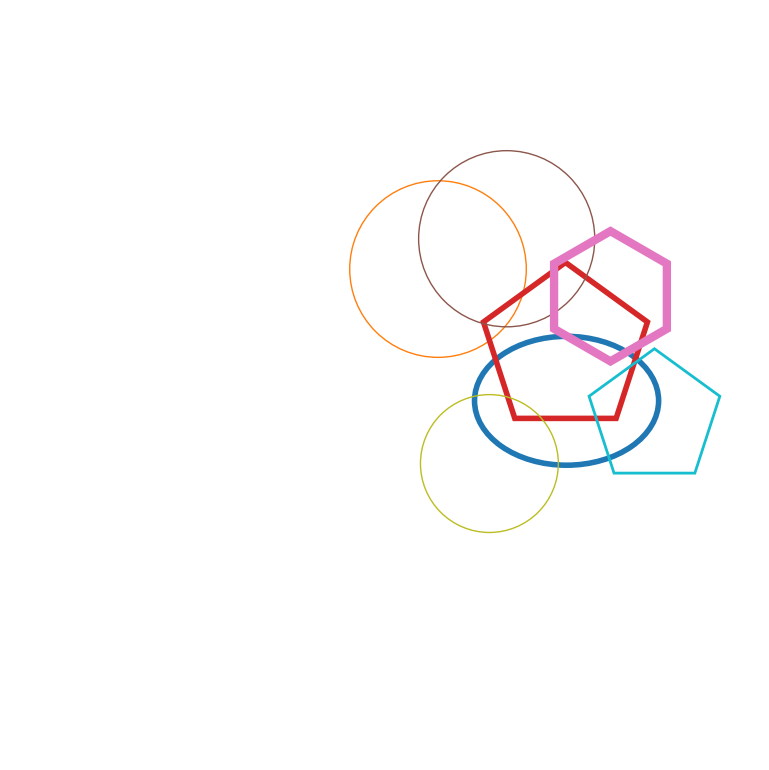[{"shape": "oval", "thickness": 2, "radius": 0.6, "center": [0.736, 0.48]}, {"shape": "circle", "thickness": 0.5, "radius": 0.57, "center": [0.569, 0.651]}, {"shape": "pentagon", "thickness": 2, "radius": 0.56, "center": [0.734, 0.547]}, {"shape": "circle", "thickness": 0.5, "radius": 0.57, "center": [0.658, 0.69]}, {"shape": "hexagon", "thickness": 3, "radius": 0.42, "center": [0.793, 0.615]}, {"shape": "circle", "thickness": 0.5, "radius": 0.45, "center": [0.636, 0.398]}, {"shape": "pentagon", "thickness": 1, "radius": 0.45, "center": [0.85, 0.458]}]